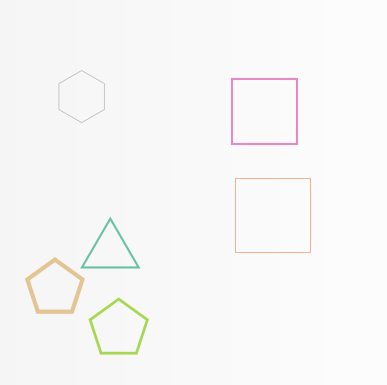[{"shape": "triangle", "thickness": 1.5, "radius": 0.42, "center": [0.285, 0.348]}, {"shape": "square", "thickness": 0.5, "radius": 0.48, "center": [0.703, 0.441]}, {"shape": "square", "thickness": 1.5, "radius": 0.42, "center": [0.683, 0.711]}, {"shape": "pentagon", "thickness": 2, "radius": 0.39, "center": [0.306, 0.145]}, {"shape": "pentagon", "thickness": 3, "radius": 0.37, "center": [0.142, 0.251]}, {"shape": "hexagon", "thickness": 0.5, "radius": 0.34, "center": [0.211, 0.749]}]